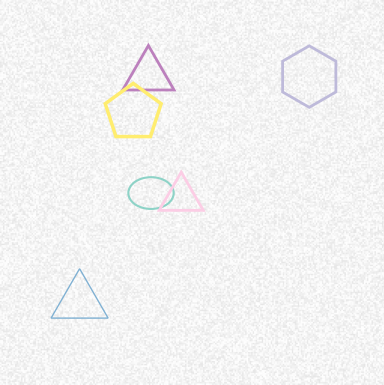[{"shape": "oval", "thickness": 1.5, "radius": 0.29, "center": [0.392, 0.499]}, {"shape": "hexagon", "thickness": 2, "radius": 0.4, "center": [0.803, 0.801]}, {"shape": "triangle", "thickness": 1, "radius": 0.43, "center": [0.207, 0.217]}, {"shape": "triangle", "thickness": 2, "radius": 0.33, "center": [0.471, 0.487]}, {"shape": "triangle", "thickness": 2, "radius": 0.39, "center": [0.385, 0.805]}, {"shape": "pentagon", "thickness": 2.5, "radius": 0.38, "center": [0.346, 0.707]}]